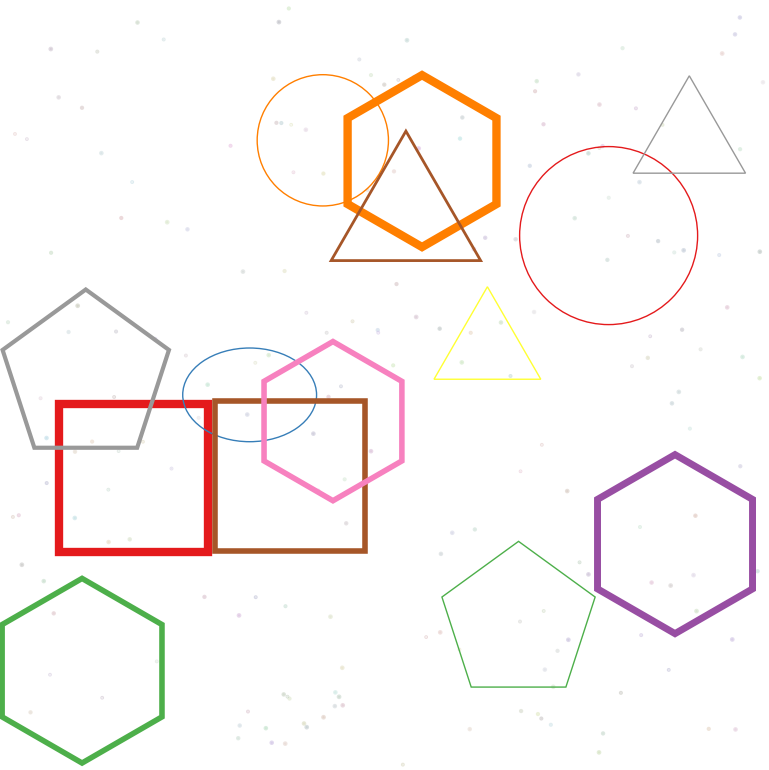[{"shape": "square", "thickness": 3, "radius": 0.48, "center": [0.173, 0.379]}, {"shape": "circle", "thickness": 0.5, "radius": 0.58, "center": [0.79, 0.694]}, {"shape": "oval", "thickness": 0.5, "radius": 0.43, "center": [0.324, 0.487]}, {"shape": "hexagon", "thickness": 2, "radius": 0.6, "center": [0.107, 0.129]}, {"shape": "pentagon", "thickness": 0.5, "radius": 0.52, "center": [0.673, 0.192]}, {"shape": "hexagon", "thickness": 2.5, "radius": 0.58, "center": [0.877, 0.293]}, {"shape": "circle", "thickness": 0.5, "radius": 0.43, "center": [0.419, 0.818]}, {"shape": "hexagon", "thickness": 3, "radius": 0.56, "center": [0.548, 0.791]}, {"shape": "triangle", "thickness": 0.5, "radius": 0.4, "center": [0.633, 0.548]}, {"shape": "triangle", "thickness": 1, "radius": 0.56, "center": [0.527, 0.718]}, {"shape": "square", "thickness": 2, "radius": 0.49, "center": [0.377, 0.382]}, {"shape": "hexagon", "thickness": 2, "radius": 0.52, "center": [0.432, 0.453]}, {"shape": "triangle", "thickness": 0.5, "radius": 0.42, "center": [0.895, 0.817]}, {"shape": "pentagon", "thickness": 1.5, "radius": 0.57, "center": [0.111, 0.51]}]